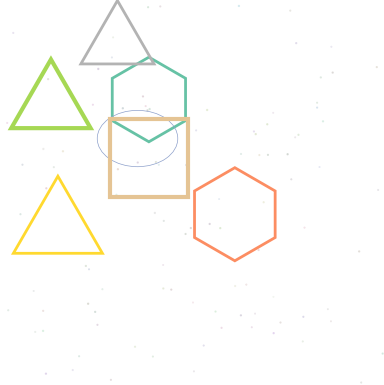[{"shape": "hexagon", "thickness": 2, "radius": 0.55, "center": [0.387, 0.742]}, {"shape": "hexagon", "thickness": 2, "radius": 0.6, "center": [0.61, 0.444]}, {"shape": "oval", "thickness": 0.5, "radius": 0.52, "center": [0.357, 0.64]}, {"shape": "triangle", "thickness": 3, "radius": 0.59, "center": [0.132, 0.727]}, {"shape": "triangle", "thickness": 2, "radius": 0.67, "center": [0.15, 0.409]}, {"shape": "square", "thickness": 3, "radius": 0.5, "center": [0.386, 0.59]}, {"shape": "triangle", "thickness": 2, "radius": 0.55, "center": [0.305, 0.889]}]